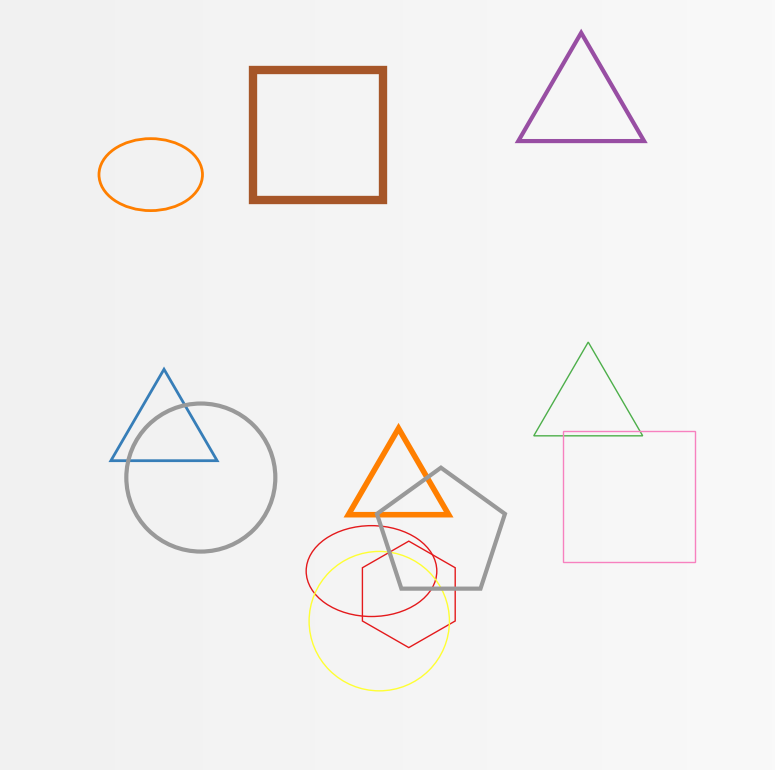[{"shape": "hexagon", "thickness": 0.5, "radius": 0.35, "center": [0.527, 0.228]}, {"shape": "oval", "thickness": 0.5, "radius": 0.42, "center": [0.479, 0.258]}, {"shape": "triangle", "thickness": 1, "radius": 0.4, "center": [0.212, 0.441]}, {"shape": "triangle", "thickness": 0.5, "radius": 0.41, "center": [0.759, 0.475]}, {"shape": "triangle", "thickness": 1.5, "radius": 0.47, "center": [0.75, 0.864]}, {"shape": "triangle", "thickness": 2, "radius": 0.37, "center": [0.514, 0.369]}, {"shape": "oval", "thickness": 1, "radius": 0.33, "center": [0.194, 0.773]}, {"shape": "circle", "thickness": 0.5, "radius": 0.45, "center": [0.489, 0.193]}, {"shape": "square", "thickness": 3, "radius": 0.42, "center": [0.41, 0.825]}, {"shape": "square", "thickness": 0.5, "radius": 0.43, "center": [0.812, 0.355]}, {"shape": "pentagon", "thickness": 1.5, "radius": 0.43, "center": [0.569, 0.306]}, {"shape": "circle", "thickness": 1.5, "radius": 0.48, "center": [0.259, 0.38]}]